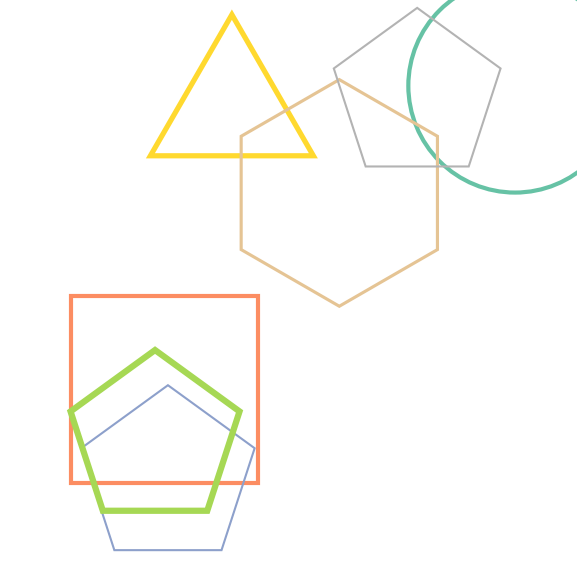[{"shape": "circle", "thickness": 2, "radius": 0.92, "center": [0.892, 0.851]}, {"shape": "square", "thickness": 2, "radius": 0.81, "center": [0.285, 0.325]}, {"shape": "pentagon", "thickness": 1, "radius": 0.79, "center": [0.291, 0.174]}, {"shape": "pentagon", "thickness": 3, "radius": 0.77, "center": [0.268, 0.239]}, {"shape": "triangle", "thickness": 2.5, "radius": 0.81, "center": [0.402, 0.811]}, {"shape": "hexagon", "thickness": 1.5, "radius": 0.98, "center": [0.588, 0.665]}, {"shape": "pentagon", "thickness": 1, "radius": 0.76, "center": [0.722, 0.834]}]